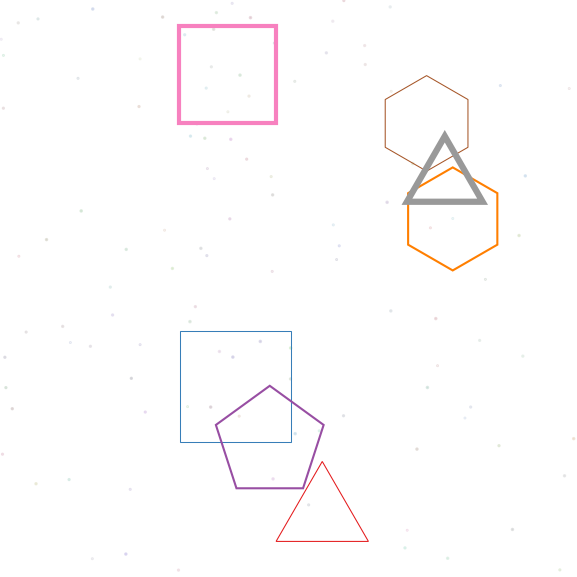[{"shape": "triangle", "thickness": 0.5, "radius": 0.46, "center": [0.558, 0.108]}, {"shape": "square", "thickness": 0.5, "radius": 0.48, "center": [0.407, 0.33]}, {"shape": "pentagon", "thickness": 1, "radius": 0.49, "center": [0.467, 0.233]}, {"shape": "hexagon", "thickness": 1, "radius": 0.45, "center": [0.784, 0.62]}, {"shape": "hexagon", "thickness": 0.5, "radius": 0.41, "center": [0.739, 0.785]}, {"shape": "square", "thickness": 2, "radius": 0.42, "center": [0.394, 0.87]}, {"shape": "triangle", "thickness": 3, "radius": 0.38, "center": [0.77, 0.688]}]